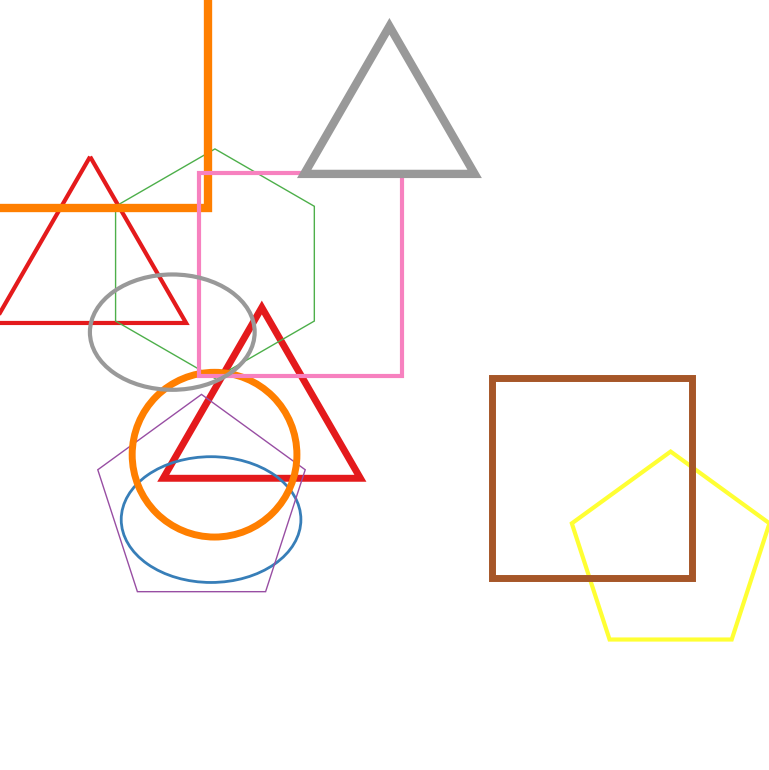[{"shape": "triangle", "thickness": 1.5, "radius": 0.72, "center": [0.117, 0.653]}, {"shape": "triangle", "thickness": 2.5, "radius": 0.74, "center": [0.34, 0.453]}, {"shape": "oval", "thickness": 1, "radius": 0.58, "center": [0.274, 0.325]}, {"shape": "hexagon", "thickness": 0.5, "radius": 0.75, "center": [0.279, 0.658]}, {"shape": "pentagon", "thickness": 0.5, "radius": 0.71, "center": [0.262, 0.346]}, {"shape": "circle", "thickness": 2.5, "radius": 0.53, "center": [0.279, 0.41]}, {"shape": "square", "thickness": 3, "radius": 0.75, "center": [0.12, 0.879]}, {"shape": "pentagon", "thickness": 1.5, "radius": 0.67, "center": [0.871, 0.279]}, {"shape": "square", "thickness": 2.5, "radius": 0.65, "center": [0.769, 0.379]}, {"shape": "square", "thickness": 1.5, "radius": 0.66, "center": [0.39, 0.644]}, {"shape": "triangle", "thickness": 3, "radius": 0.64, "center": [0.506, 0.838]}, {"shape": "oval", "thickness": 1.5, "radius": 0.53, "center": [0.224, 0.569]}]